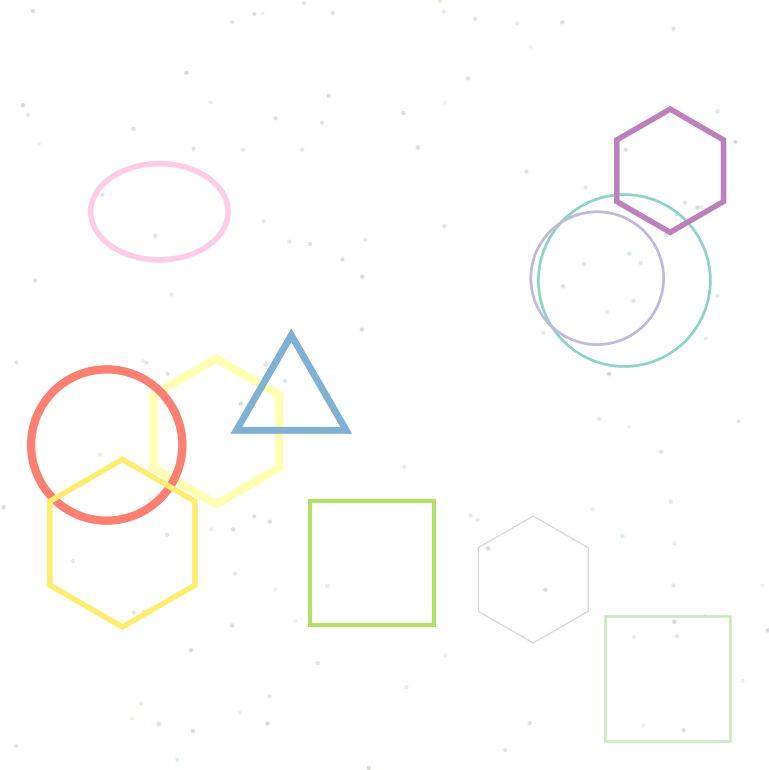[{"shape": "circle", "thickness": 1, "radius": 0.56, "center": [0.811, 0.636]}, {"shape": "hexagon", "thickness": 3, "radius": 0.47, "center": [0.281, 0.44]}, {"shape": "circle", "thickness": 1, "radius": 0.43, "center": [0.776, 0.639]}, {"shape": "circle", "thickness": 3, "radius": 0.49, "center": [0.139, 0.422]}, {"shape": "triangle", "thickness": 2.5, "radius": 0.41, "center": [0.378, 0.482]}, {"shape": "square", "thickness": 1.5, "radius": 0.4, "center": [0.483, 0.269]}, {"shape": "oval", "thickness": 2, "radius": 0.45, "center": [0.207, 0.725]}, {"shape": "hexagon", "thickness": 0.5, "radius": 0.41, "center": [0.693, 0.247]}, {"shape": "hexagon", "thickness": 2, "radius": 0.4, "center": [0.87, 0.778]}, {"shape": "square", "thickness": 1, "radius": 0.41, "center": [0.867, 0.118]}, {"shape": "hexagon", "thickness": 2, "radius": 0.54, "center": [0.159, 0.295]}]